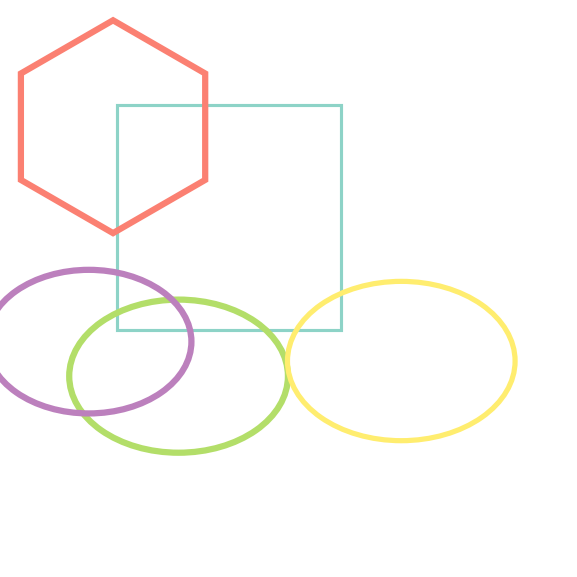[{"shape": "square", "thickness": 1.5, "radius": 0.97, "center": [0.397, 0.622]}, {"shape": "hexagon", "thickness": 3, "radius": 0.92, "center": [0.196, 0.78]}, {"shape": "oval", "thickness": 3, "radius": 0.95, "center": [0.309, 0.348]}, {"shape": "oval", "thickness": 3, "radius": 0.89, "center": [0.154, 0.408]}, {"shape": "oval", "thickness": 2.5, "radius": 0.99, "center": [0.695, 0.374]}]